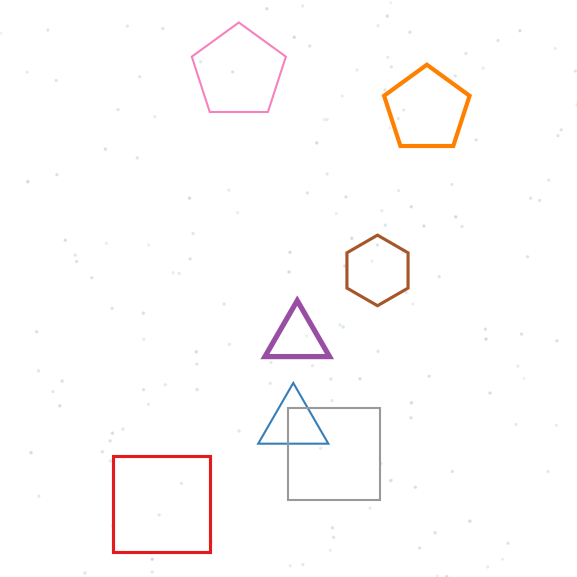[{"shape": "square", "thickness": 1.5, "radius": 0.42, "center": [0.279, 0.126]}, {"shape": "triangle", "thickness": 1, "radius": 0.35, "center": [0.508, 0.266]}, {"shape": "triangle", "thickness": 2.5, "radius": 0.32, "center": [0.515, 0.414]}, {"shape": "pentagon", "thickness": 2, "radius": 0.39, "center": [0.739, 0.809]}, {"shape": "hexagon", "thickness": 1.5, "radius": 0.31, "center": [0.654, 0.531]}, {"shape": "pentagon", "thickness": 1, "radius": 0.43, "center": [0.414, 0.875]}, {"shape": "square", "thickness": 1, "radius": 0.4, "center": [0.578, 0.213]}]